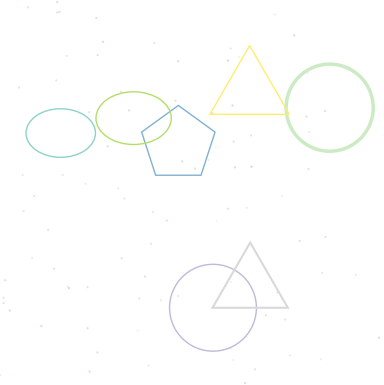[{"shape": "oval", "thickness": 1, "radius": 0.45, "center": [0.158, 0.654]}, {"shape": "circle", "thickness": 1, "radius": 0.56, "center": [0.553, 0.201]}, {"shape": "pentagon", "thickness": 1, "radius": 0.5, "center": [0.463, 0.626]}, {"shape": "oval", "thickness": 1, "radius": 0.49, "center": [0.347, 0.693]}, {"shape": "triangle", "thickness": 1.5, "radius": 0.56, "center": [0.65, 0.257]}, {"shape": "circle", "thickness": 2.5, "radius": 0.57, "center": [0.856, 0.72]}, {"shape": "triangle", "thickness": 1, "radius": 0.59, "center": [0.648, 0.763]}]